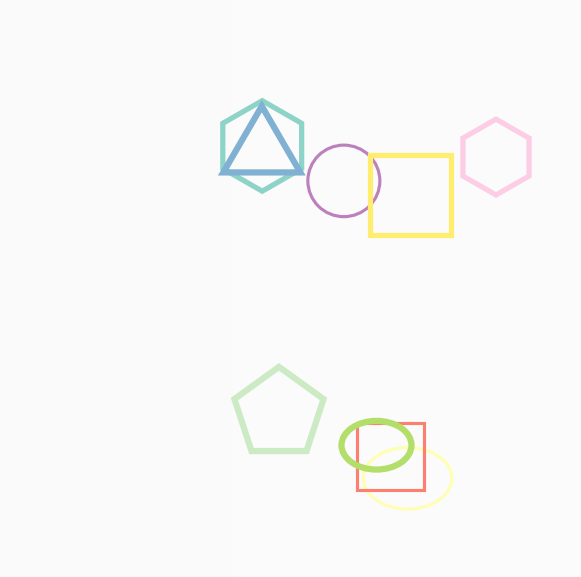[{"shape": "hexagon", "thickness": 2.5, "radius": 0.39, "center": [0.451, 0.746]}, {"shape": "oval", "thickness": 1.5, "radius": 0.38, "center": [0.701, 0.171]}, {"shape": "square", "thickness": 1.5, "radius": 0.29, "center": [0.672, 0.209]}, {"shape": "triangle", "thickness": 3, "radius": 0.38, "center": [0.45, 0.739]}, {"shape": "oval", "thickness": 3, "radius": 0.3, "center": [0.648, 0.228]}, {"shape": "hexagon", "thickness": 2.5, "radius": 0.33, "center": [0.853, 0.727]}, {"shape": "circle", "thickness": 1.5, "radius": 0.31, "center": [0.592, 0.686]}, {"shape": "pentagon", "thickness": 3, "radius": 0.4, "center": [0.48, 0.283]}, {"shape": "square", "thickness": 2.5, "radius": 0.35, "center": [0.707, 0.661]}]